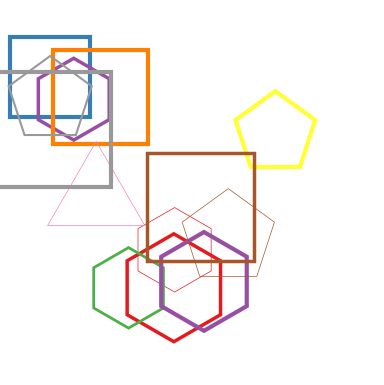[{"shape": "hexagon", "thickness": 2.5, "radius": 0.7, "center": [0.452, 0.253]}, {"shape": "hexagon", "thickness": 0.5, "radius": 0.55, "center": [0.453, 0.351]}, {"shape": "square", "thickness": 3, "radius": 0.52, "center": [0.13, 0.8]}, {"shape": "hexagon", "thickness": 2, "radius": 0.52, "center": [0.334, 0.252]}, {"shape": "hexagon", "thickness": 2.5, "radius": 0.53, "center": [0.192, 0.742]}, {"shape": "hexagon", "thickness": 3, "radius": 0.64, "center": [0.53, 0.269]}, {"shape": "square", "thickness": 3, "radius": 0.61, "center": [0.261, 0.748]}, {"shape": "pentagon", "thickness": 3, "radius": 0.54, "center": [0.715, 0.654]}, {"shape": "square", "thickness": 2.5, "radius": 0.7, "center": [0.521, 0.463]}, {"shape": "pentagon", "thickness": 0.5, "radius": 0.63, "center": [0.593, 0.384]}, {"shape": "triangle", "thickness": 0.5, "radius": 0.73, "center": [0.25, 0.487]}, {"shape": "pentagon", "thickness": 1.5, "radius": 0.57, "center": [0.13, 0.741]}, {"shape": "square", "thickness": 3, "radius": 0.75, "center": [0.139, 0.663]}]